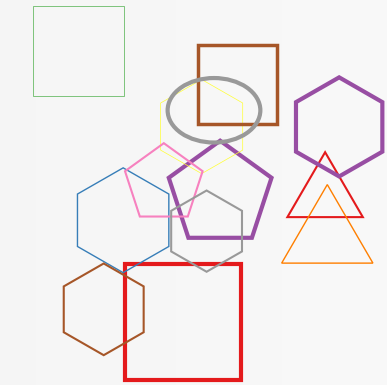[{"shape": "square", "thickness": 3, "radius": 0.75, "center": [0.472, 0.163]}, {"shape": "triangle", "thickness": 1.5, "radius": 0.56, "center": [0.839, 0.492]}, {"shape": "hexagon", "thickness": 1, "radius": 0.68, "center": [0.318, 0.428]}, {"shape": "square", "thickness": 0.5, "radius": 0.59, "center": [0.202, 0.867]}, {"shape": "pentagon", "thickness": 3, "radius": 0.7, "center": [0.568, 0.495]}, {"shape": "hexagon", "thickness": 3, "radius": 0.64, "center": [0.875, 0.67]}, {"shape": "triangle", "thickness": 1, "radius": 0.68, "center": [0.845, 0.385]}, {"shape": "hexagon", "thickness": 0.5, "radius": 0.61, "center": [0.52, 0.671]}, {"shape": "square", "thickness": 2.5, "radius": 0.51, "center": [0.613, 0.781]}, {"shape": "hexagon", "thickness": 1.5, "radius": 0.6, "center": [0.268, 0.197]}, {"shape": "pentagon", "thickness": 1.5, "radius": 0.53, "center": [0.423, 0.523]}, {"shape": "hexagon", "thickness": 1.5, "radius": 0.53, "center": [0.533, 0.4]}, {"shape": "oval", "thickness": 3, "radius": 0.6, "center": [0.552, 0.714]}]